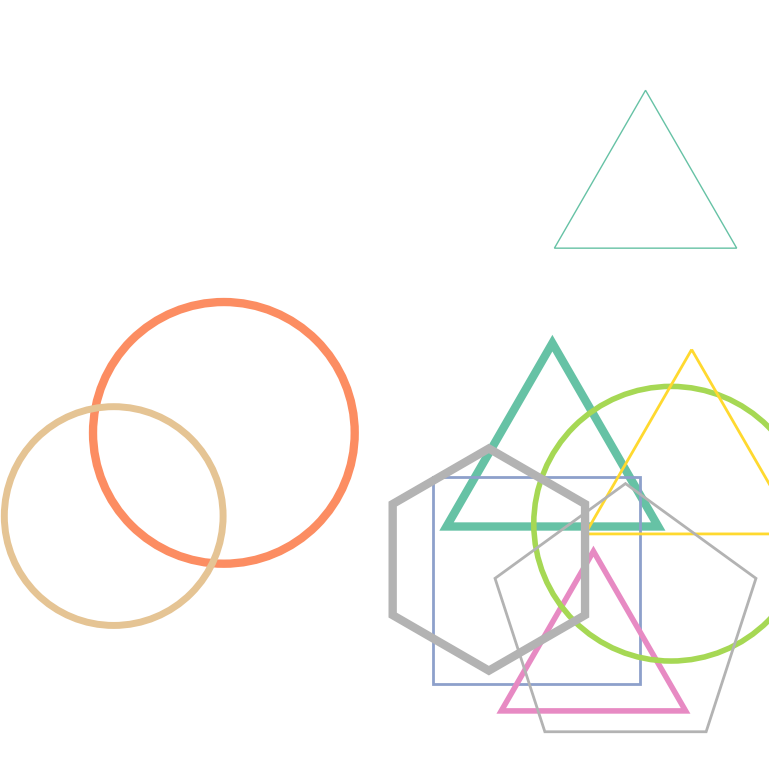[{"shape": "triangle", "thickness": 0.5, "radius": 0.68, "center": [0.838, 0.746]}, {"shape": "triangle", "thickness": 3, "radius": 0.79, "center": [0.717, 0.396]}, {"shape": "circle", "thickness": 3, "radius": 0.85, "center": [0.291, 0.438]}, {"shape": "square", "thickness": 1, "radius": 0.67, "center": [0.697, 0.246]}, {"shape": "triangle", "thickness": 2, "radius": 0.69, "center": [0.771, 0.146]}, {"shape": "circle", "thickness": 2, "radius": 0.89, "center": [0.872, 0.32]}, {"shape": "triangle", "thickness": 1, "radius": 0.8, "center": [0.898, 0.386]}, {"shape": "circle", "thickness": 2.5, "radius": 0.71, "center": [0.148, 0.33]}, {"shape": "hexagon", "thickness": 3, "radius": 0.72, "center": [0.635, 0.273]}, {"shape": "pentagon", "thickness": 1, "radius": 0.89, "center": [0.812, 0.194]}]